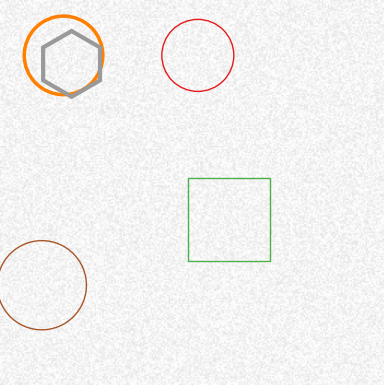[{"shape": "circle", "thickness": 1, "radius": 0.47, "center": [0.514, 0.856]}, {"shape": "square", "thickness": 1, "radius": 0.53, "center": [0.595, 0.43]}, {"shape": "circle", "thickness": 2.5, "radius": 0.51, "center": [0.165, 0.856]}, {"shape": "circle", "thickness": 1, "radius": 0.58, "center": [0.109, 0.259]}, {"shape": "hexagon", "thickness": 3, "radius": 0.43, "center": [0.186, 0.834]}]